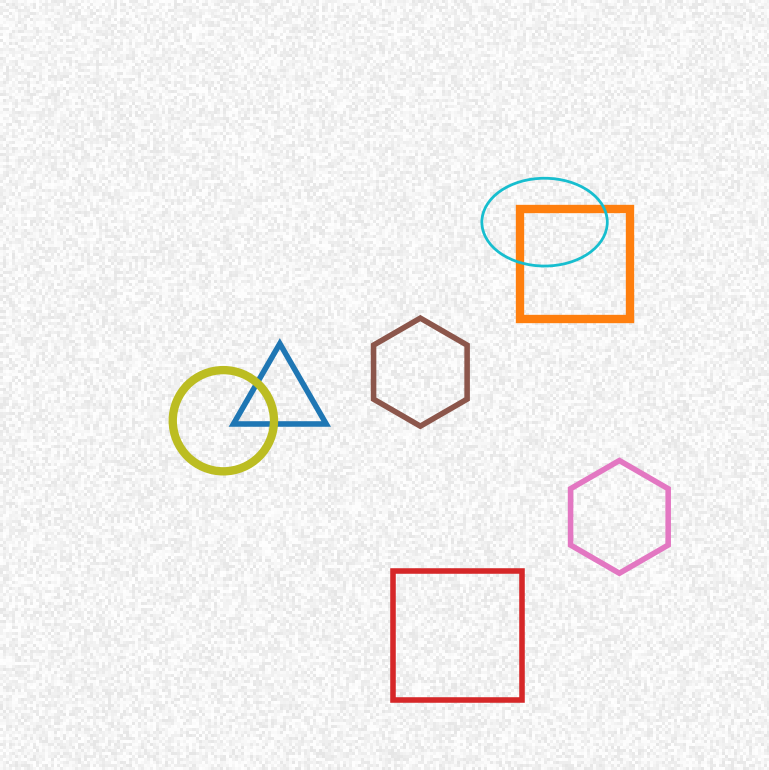[{"shape": "triangle", "thickness": 2, "radius": 0.35, "center": [0.363, 0.484]}, {"shape": "square", "thickness": 3, "radius": 0.36, "center": [0.747, 0.658]}, {"shape": "square", "thickness": 2, "radius": 0.42, "center": [0.595, 0.175]}, {"shape": "hexagon", "thickness": 2, "radius": 0.35, "center": [0.546, 0.517]}, {"shape": "hexagon", "thickness": 2, "radius": 0.37, "center": [0.804, 0.329]}, {"shape": "circle", "thickness": 3, "radius": 0.33, "center": [0.29, 0.454]}, {"shape": "oval", "thickness": 1, "radius": 0.41, "center": [0.707, 0.711]}]